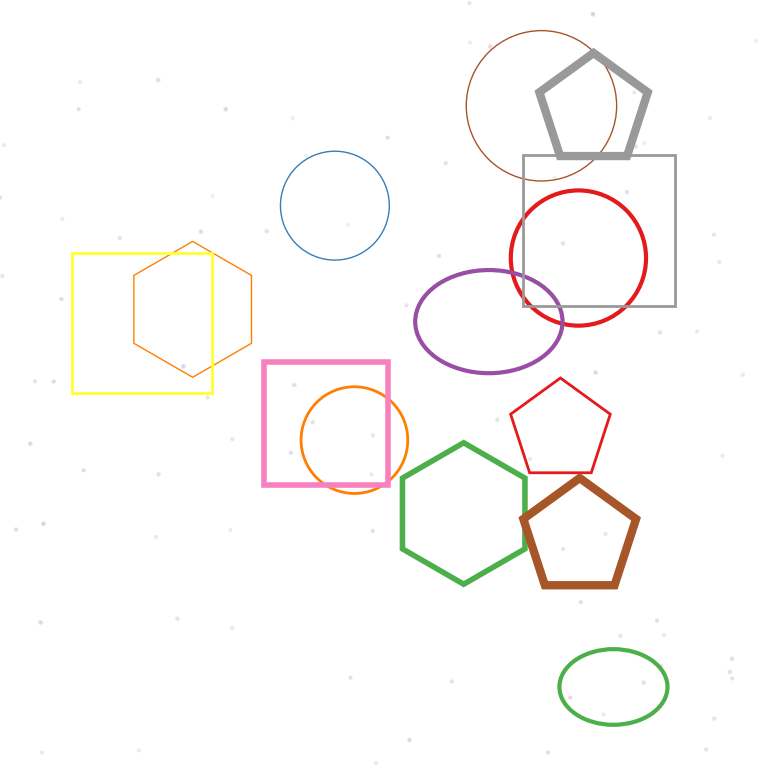[{"shape": "pentagon", "thickness": 1, "radius": 0.34, "center": [0.728, 0.441]}, {"shape": "circle", "thickness": 1.5, "radius": 0.44, "center": [0.751, 0.665]}, {"shape": "circle", "thickness": 0.5, "radius": 0.35, "center": [0.435, 0.733]}, {"shape": "hexagon", "thickness": 2, "radius": 0.46, "center": [0.602, 0.333]}, {"shape": "oval", "thickness": 1.5, "radius": 0.35, "center": [0.797, 0.108]}, {"shape": "oval", "thickness": 1.5, "radius": 0.48, "center": [0.635, 0.582]}, {"shape": "circle", "thickness": 1, "radius": 0.35, "center": [0.46, 0.428]}, {"shape": "hexagon", "thickness": 0.5, "radius": 0.44, "center": [0.25, 0.598]}, {"shape": "square", "thickness": 1, "radius": 0.45, "center": [0.184, 0.58]}, {"shape": "pentagon", "thickness": 3, "radius": 0.38, "center": [0.753, 0.302]}, {"shape": "circle", "thickness": 0.5, "radius": 0.49, "center": [0.703, 0.863]}, {"shape": "square", "thickness": 2, "radius": 0.4, "center": [0.423, 0.45]}, {"shape": "pentagon", "thickness": 3, "radius": 0.37, "center": [0.771, 0.857]}, {"shape": "square", "thickness": 1, "radius": 0.49, "center": [0.778, 0.701]}]